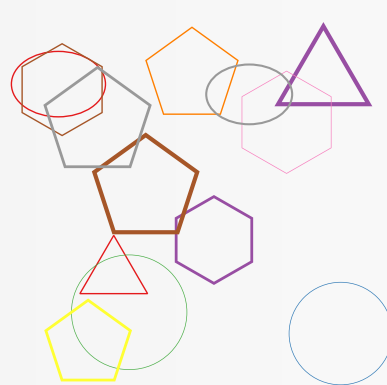[{"shape": "oval", "thickness": 1, "radius": 0.61, "center": [0.151, 0.782]}, {"shape": "triangle", "thickness": 1, "radius": 0.5, "center": [0.294, 0.288]}, {"shape": "circle", "thickness": 0.5, "radius": 0.67, "center": [0.879, 0.134]}, {"shape": "circle", "thickness": 0.5, "radius": 0.74, "center": [0.333, 0.189]}, {"shape": "triangle", "thickness": 3, "radius": 0.68, "center": [0.835, 0.797]}, {"shape": "hexagon", "thickness": 2, "radius": 0.56, "center": [0.552, 0.377]}, {"shape": "pentagon", "thickness": 1, "radius": 0.62, "center": [0.495, 0.804]}, {"shape": "pentagon", "thickness": 2, "radius": 0.57, "center": [0.227, 0.106]}, {"shape": "hexagon", "thickness": 1, "radius": 0.6, "center": [0.16, 0.767]}, {"shape": "pentagon", "thickness": 3, "radius": 0.7, "center": [0.376, 0.51]}, {"shape": "hexagon", "thickness": 0.5, "radius": 0.66, "center": [0.74, 0.682]}, {"shape": "oval", "thickness": 1.5, "radius": 0.55, "center": [0.643, 0.755]}, {"shape": "pentagon", "thickness": 2, "radius": 0.71, "center": [0.252, 0.682]}]